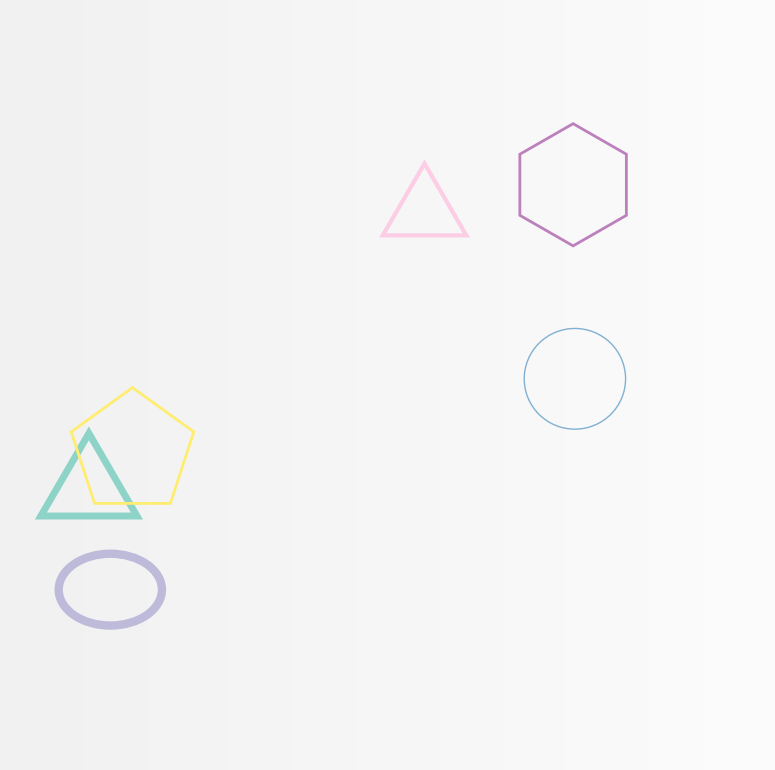[{"shape": "triangle", "thickness": 2.5, "radius": 0.36, "center": [0.115, 0.366]}, {"shape": "oval", "thickness": 3, "radius": 0.33, "center": [0.142, 0.234]}, {"shape": "circle", "thickness": 0.5, "radius": 0.33, "center": [0.742, 0.508]}, {"shape": "triangle", "thickness": 1.5, "radius": 0.31, "center": [0.548, 0.725]}, {"shape": "hexagon", "thickness": 1, "radius": 0.4, "center": [0.74, 0.76]}, {"shape": "pentagon", "thickness": 1, "radius": 0.42, "center": [0.171, 0.413]}]